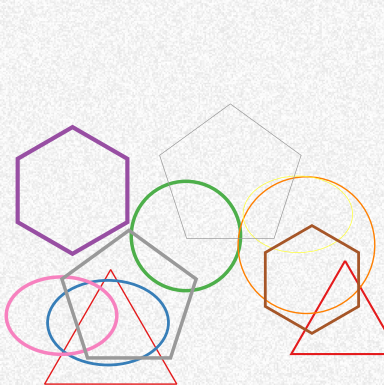[{"shape": "triangle", "thickness": 1, "radius": 0.99, "center": [0.287, 0.101]}, {"shape": "triangle", "thickness": 1.5, "radius": 0.81, "center": [0.896, 0.161]}, {"shape": "oval", "thickness": 2, "radius": 0.78, "center": [0.281, 0.162]}, {"shape": "circle", "thickness": 2.5, "radius": 0.71, "center": [0.483, 0.387]}, {"shape": "hexagon", "thickness": 3, "radius": 0.82, "center": [0.188, 0.505]}, {"shape": "circle", "thickness": 1, "radius": 0.89, "center": [0.796, 0.363]}, {"shape": "oval", "thickness": 0.5, "radius": 0.71, "center": [0.774, 0.443]}, {"shape": "hexagon", "thickness": 2, "radius": 0.7, "center": [0.81, 0.274]}, {"shape": "oval", "thickness": 2.5, "radius": 0.72, "center": [0.16, 0.18]}, {"shape": "pentagon", "thickness": 2.5, "radius": 0.92, "center": [0.335, 0.219]}, {"shape": "pentagon", "thickness": 0.5, "radius": 0.97, "center": [0.598, 0.537]}]